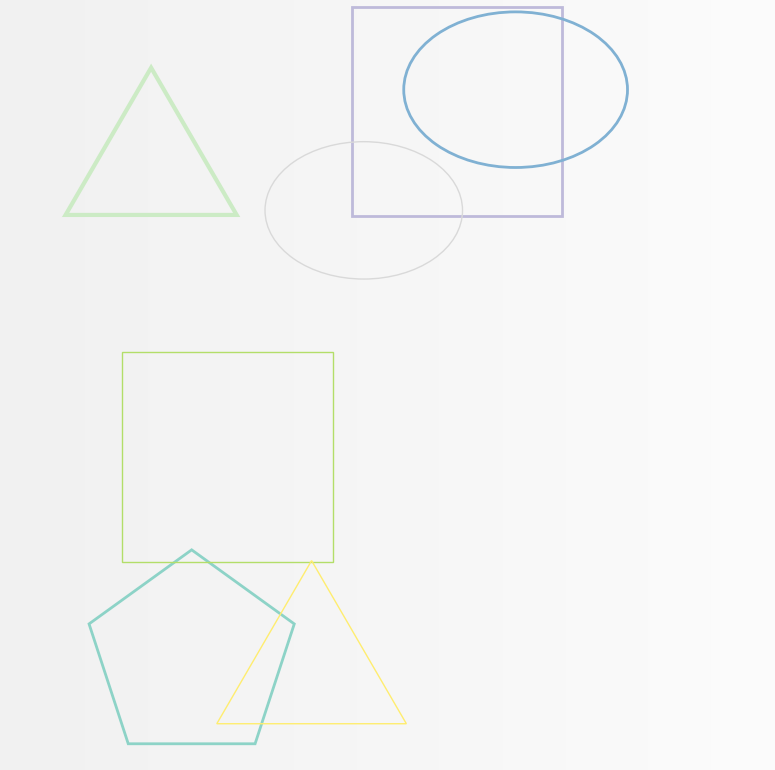[{"shape": "pentagon", "thickness": 1, "radius": 0.7, "center": [0.247, 0.147]}, {"shape": "square", "thickness": 1, "radius": 0.68, "center": [0.589, 0.855]}, {"shape": "oval", "thickness": 1, "radius": 0.72, "center": [0.665, 0.884]}, {"shape": "square", "thickness": 0.5, "radius": 0.68, "center": [0.294, 0.407]}, {"shape": "oval", "thickness": 0.5, "radius": 0.64, "center": [0.469, 0.727]}, {"shape": "triangle", "thickness": 1.5, "radius": 0.64, "center": [0.195, 0.785]}, {"shape": "triangle", "thickness": 0.5, "radius": 0.71, "center": [0.402, 0.131]}]